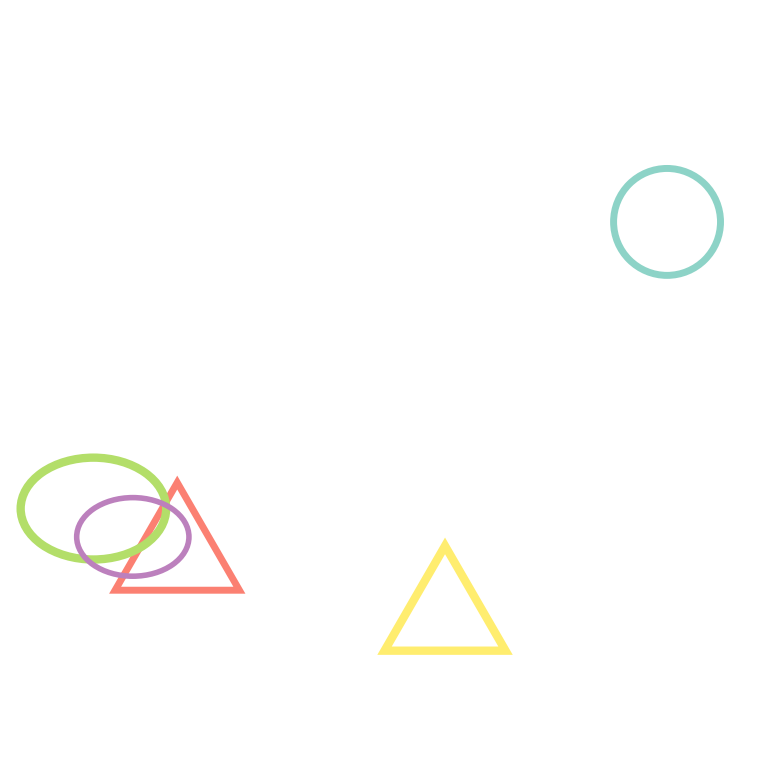[{"shape": "circle", "thickness": 2.5, "radius": 0.35, "center": [0.866, 0.712]}, {"shape": "triangle", "thickness": 2.5, "radius": 0.47, "center": [0.23, 0.28]}, {"shape": "oval", "thickness": 3, "radius": 0.47, "center": [0.121, 0.34]}, {"shape": "oval", "thickness": 2, "radius": 0.36, "center": [0.172, 0.303]}, {"shape": "triangle", "thickness": 3, "radius": 0.45, "center": [0.578, 0.2]}]